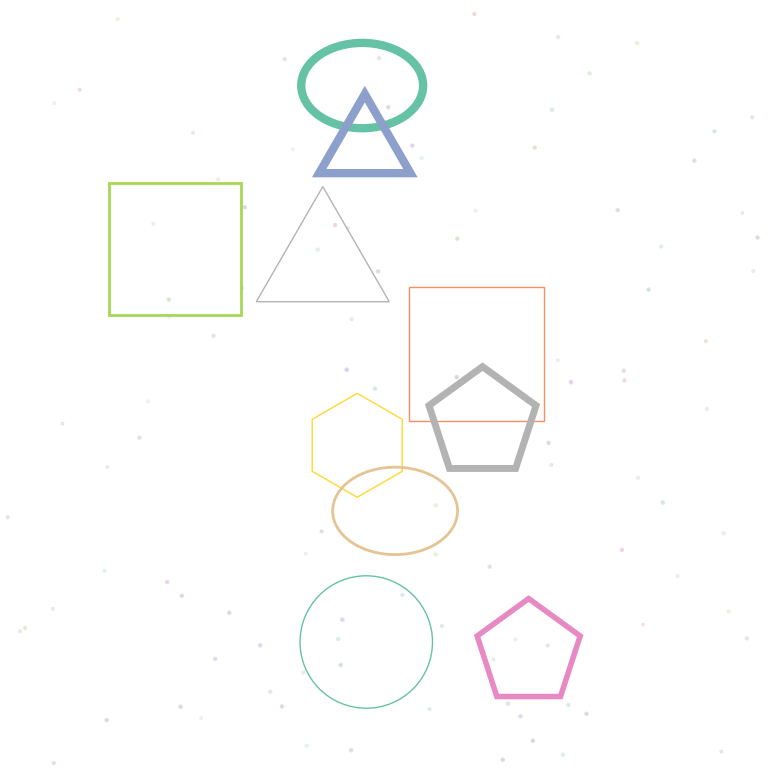[{"shape": "oval", "thickness": 3, "radius": 0.4, "center": [0.47, 0.889]}, {"shape": "circle", "thickness": 0.5, "radius": 0.43, "center": [0.476, 0.166]}, {"shape": "square", "thickness": 0.5, "radius": 0.44, "center": [0.619, 0.541]}, {"shape": "triangle", "thickness": 3, "radius": 0.34, "center": [0.474, 0.809]}, {"shape": "pentagon", "thickness": 2, "radius": 0.35, "center": [0.687, 0.152]}, {"shape": "square", "thickness": 1, "radius": 0.43, "center": [0.227, 0.676]}, {"shape": "hexagon", "thickness": 0.5, "radius": 0.34, "center": [0.464, 0.422]}, {"shape": "oval", "thickness": 1, "radius": 0.41, "center": [0.513, 0.337]}, {"shape": "triangle", "thickness": 0.5, "radius": 0.5, "center": [0.419, 0.658]}, {"shape": "pentagon", "thickness": 2.5, "radius": 0.37, "center": [0.627, 0.451]}]